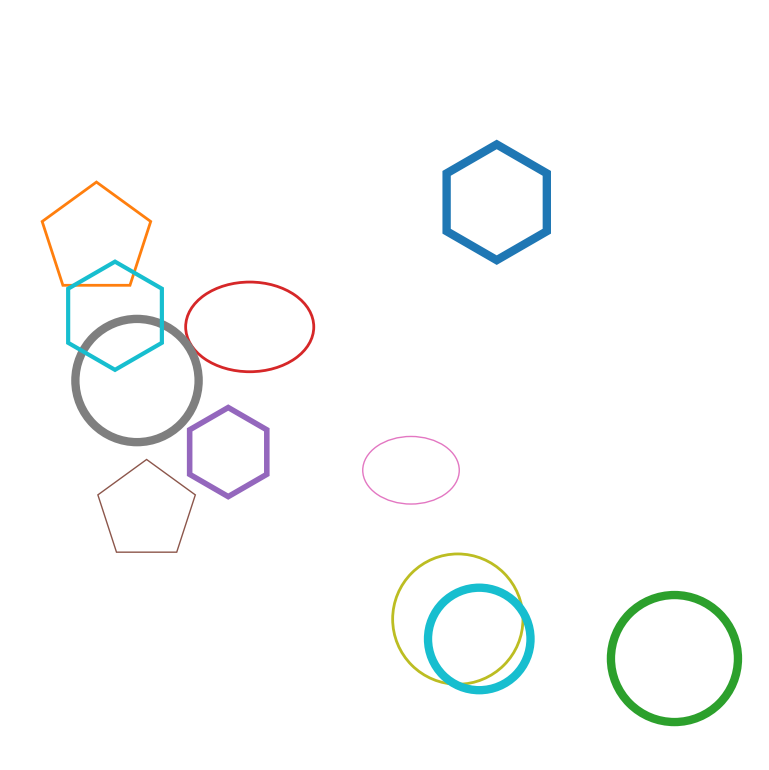[{"shape": "hexagon", "thickness": 3, "radius": 0.38, "center": [0.645, 0.737]}, {"shape": "pentagon", "thickness": 1, "radius": 0.37, "center": [0.125, 0.689]}, {"shape": "circle", "thickness": 3, "radius": 0.41, "center": [0.876, 0.145]}, {"shape": "oval", "thickness": 1, "radius": 0.42, "center": [0.324, 0.575]}, {"shape": "hexagon", "thickness": 2, "radius": 0.29, "center": [0.296, 0.413]}, {"shape": "pentagon", "thickness": 0.5, "radius": 0.33, "center": [0.19, 0.337]}, {"shape": "oval", "thickness": 0.5, "radius": 0.31, "center": [0.534, 0.389]}, {"shape": "circle", "thickness": 3, "radius": 0.4, "center": [0.178, 0.506]}, {"shape": "circle", "thickness": 1, "radius": 0.42, "center": [0.595, 0.196]}, {"shape": "circle", "thickness": 3, "radius": 0.33, "center": [0.622, 0.17]}, {"shape": "hexagon", "thickness": 1.5, "radius": 0.35, "center": [0.149, 0.59]}]